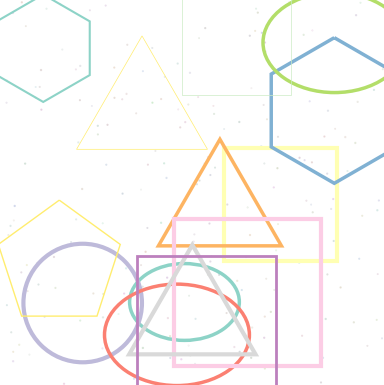[{"shape": "oval", "thickness": 2.5, "radius": 0.71, "center": [0.479, 0.216]}, {"shape": "hexagon", "thickness": 1.5, "radius": 0.7, "center": [0.112, 0.875]}, {"shape": "square", "thickness": 3, "radius": 0.73, "center": [0.729, 0.469]}, {"shape": "circle", "thickness": 3, "radius": 0.77, "center": [0.215, 0.213]}, {"shape": "oval", "thickness": 2.5, "radius": 0.94, "center": [0.46, 0.13]}, {"shape": "hexagon", "thickness": 2.5, "radius": 0.95, "center": [0.868, 0.713]}, {"shape": "triangle", "thickness": 2.5, "radius": 0.92, "center": [0.571, 0.454]}, {"shape": "oval", "thickness": 2.5, "radius": 0.93, "center": [0.869, 0.889]}, {"shape": "square", "thickness": 3, "radius": 0.95, "center": [0.643, 0.24]}, {"shape": "triangle", "thickness": 3, "radius": 0.95, "center": [0.5, 0.174]}, {"shape": "square", "thickness": 2, "radius": 0.91, "center": [0.536, 0.154]}, {"shape": "square", "thickness": 0.5, "radius": 0.71, "center": [0.615, 0.894]}, {"shape": "triangle", "thickness": 0.5, "radius": 0.98, "center": [0.369, 0.71]}, {"shape": "pentagon", "thickness": 1, "radius": 0.83, "center": [0.154, 0.314]}]